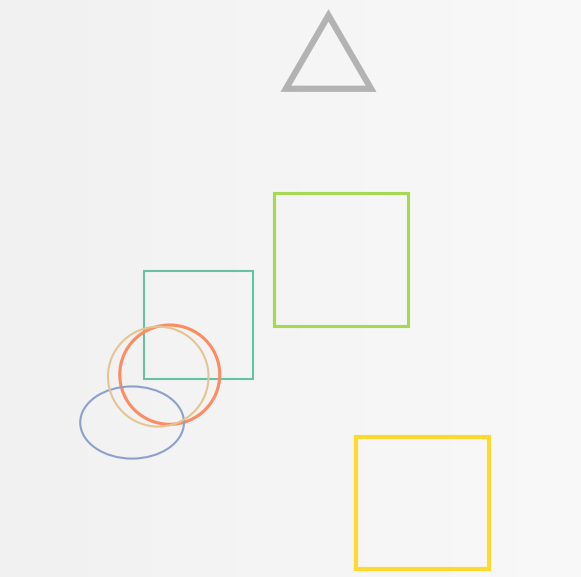[{"shape": "square", "thickness": 1, "radius": 0.47, "center": [0.341, 0.436]}, {"shape": "circle", "thickness": 1.5, "radius": 0.43, "center": [0.292, 0.35]}, {"shape": "oval", "thickness": 1, "radius": 0.45, "center": [0.227, 0.267]}, {"shape": "square", "thickness": 1.5, "radius": 0.57, "center": [0.586, 0.55]}, {"shape": "square", "thickness": 2, "radius": 0.57, "center": [0.727, 0.129]}, {"shape": "circle", "thickness": 1, "radius": 0.43, "center": [0.272, 0.347]}, {"shape": "triangle", "thickness": 3, "radius": 0.42, "center": [0.565, 0.888]}]